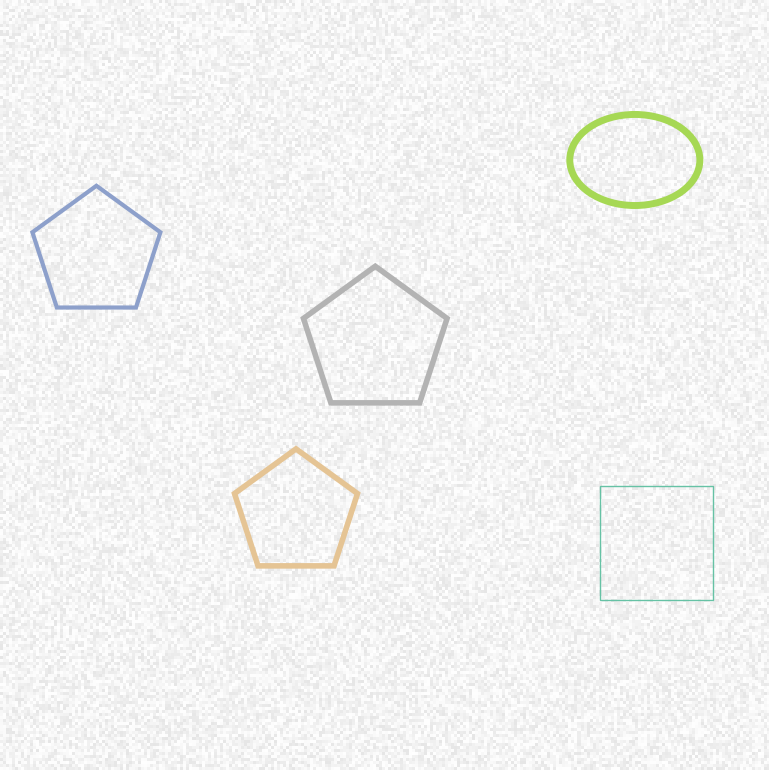[{"shape": "square", "thickness": 0.5, "radius": 0.37, "center": [0.852, 0.295]}, {"shape": "pentagon", "thickness": 1.5, "radius": 0.44, "center": [0.125, 0.671]}, {"shape": "oval", "thickness": 2.5, "radius": 0.42, "center": [0.824, 0.792]}, {"shape": "pentagon", "thickness": 2, "radius": 0.42, "center": [0.384, 0.333]}, {"shape": "pentagon", "thickness": 2, "radius": 0.49, "center": [0.487, 0.556]}]